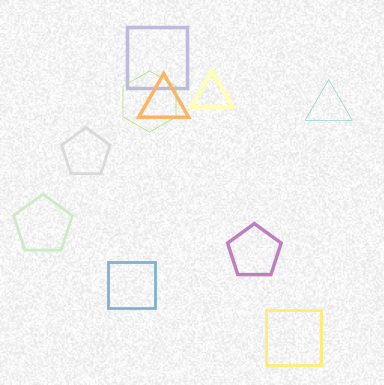[{"shape": "triangle", "thickness": 0.5, "radius": 0.35, "center": [0.854, 0.723]}, {"shape": "triangle", "thickness": 3, "radius": 0.31, "center": [0.551, 0.753]}, {"shape": "square", "thickness": 2.5, "radius": 0.39, "center": [0.408, 0.851]}, {"shape": "square", "thickness": 2, "radius": 0.3, "center": [0.343, 0.26]}, {"shape": "triangle", "thickness": 2.5, "radius": 0.38, "center": [0.425, 0.733]}, {"shape": "hexagon", "thickness": 0.5, "radius": 0.4, "center": [0.388, 0.736]}, {"shape": "pentagon", "thickness": 2, "radius": 0.33, "center": [0.223, 0.603]}, {"shape": "pentagon", "thickness": 2.5, "radius": 0.37, "center": [0.661, 0.346]}, {"shape": "pentagon", "thickness": 2, "radius": 0.4, "center": [0.112, 0.415]}, {"shape": "square", "thickness": 2, "radius": 0.36, "center": [0.762, 0.125]}]